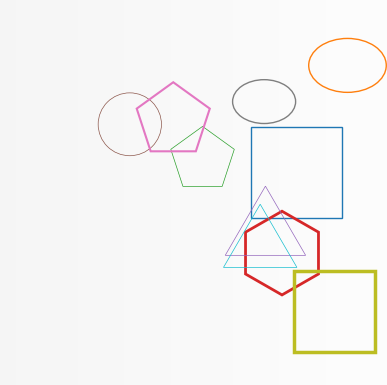[{"shape": "square", "thickness": 1, "radius": 0.59, "center": [0.765, 0.552]}, {"shape": "oval", "thickness": 1, "radius": 0.5, "center": [0.897, 0.83]}, {"shape": "pentagon", "thickness": 0.5, "radius": 0.43, "center": [0.523, 0.586]}, {"shape": "hexagon", "thickness": 2, "radius": 0.54, "center": [0.728, 0.343]}, {"shape": "triangle", "thickness": 0.5, "radius": 0.6, "center": [0.685, 0.397]}, {"shape": "circle", "thickness": 0.5, "radius": 0.41, "center": [0.335, 0.677]}, {"shape": "pentagon", "thickness": 1.5, "radius": 0.5, "center": [0.447, 0.687]}, {"shape": "oval", "thickness": 1, "radius": 0.41, "center": [0.682, 0.736]}, {"shape": "square", "thickness": 2.5, "radius": 0.52, "center": [0.864, 0.191]}, {"shape": "triangle", "thickness": 0.5, "radius": 0.55, "center": [0.671, 0.36]}]